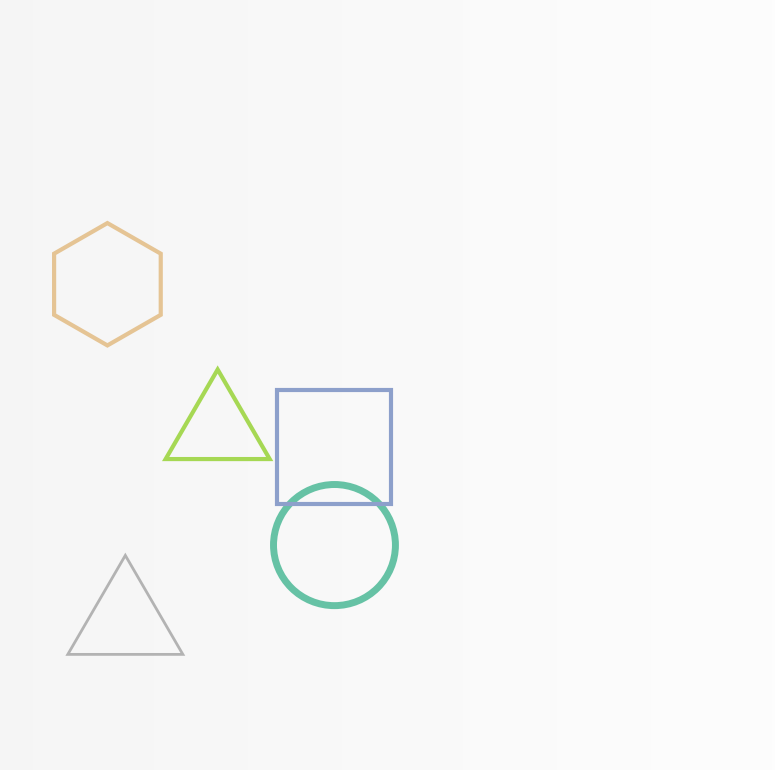[{"shape": "circle", "thickness": 2.5, "radius": 0.39, "center": [0.432, 0.292]}, {"shape": "square", "thickness": 1.5, "radius": 0.37, "center": [0.43, 0.42]}, {"shape": "triangle", "thickness": 1.5, "radius": 0.39, "center": [0.281, 0.443]}, {"shape": "hexagon", "thickness": 1.5, "radius": 0.4, "center": [0.139, 0.631]}, {"shape": "triangle", "thickness": 1, "radius": 0.43, "center": [0.162, 0.193]}]